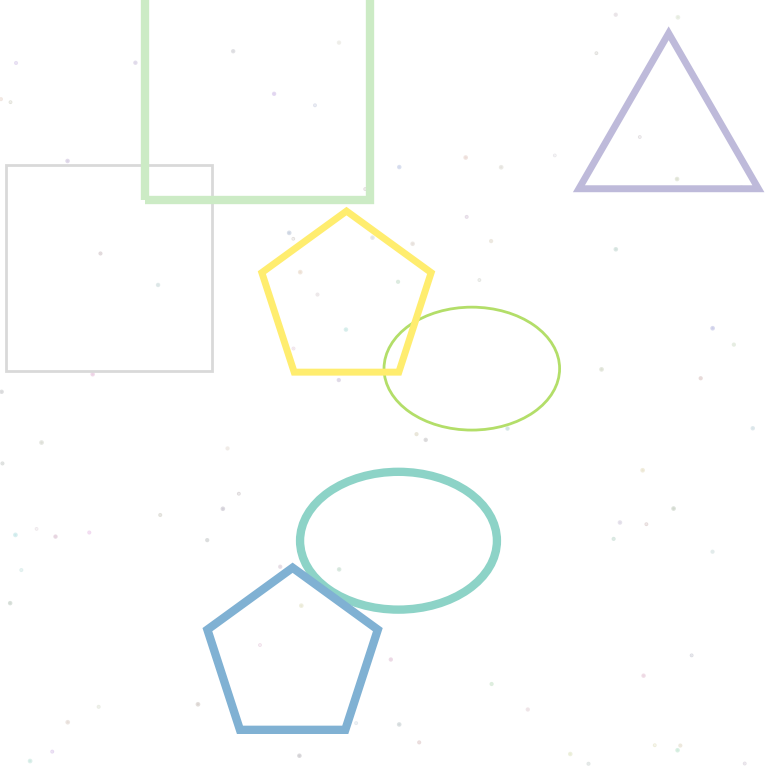[{"shape": "oval", "thickness": 3, "radius": 0.64, "center": [0.518, 0.298]}, {"shape": "triangle", "thickness": 2.5, "radius": 0.67, "center": [0.868, 0.822]}, {"shape": "pentagon", "thickness": 3, "radius": 0.58, "center": [0.38, 0.146]}, {"shape": "oval", "thickness": 1, "radius": 0.57, "center": [0.613, 0.521]}, {"shape": "square", "thickness": 1, "radius": 0.67, "center": [0.141, 0.652]}, {"shape": "square", "thickness": 3, "radius": 0.73, "center": [0.335, 0.886]}, {"shape": "pentagon", "thickness": 2.5, "radius": 0.58, "center": [0.45, 0.61]}]